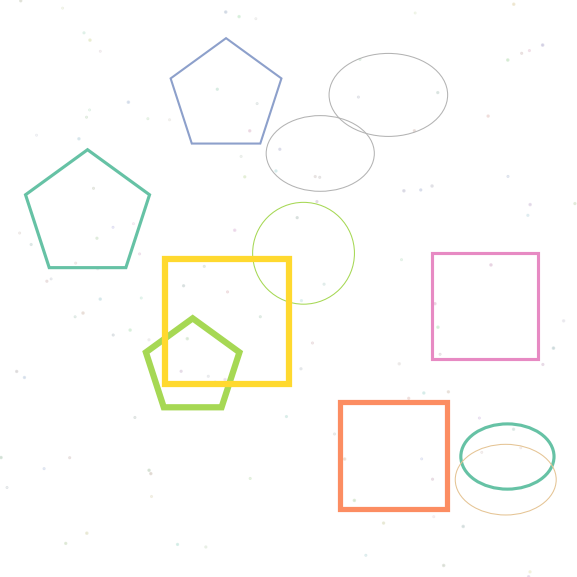[{"shape": "oval", "thickness": 1.5, "radius": 0.4, "center": [0.879, 0.209]}, {"shape": "pentagon", "thickness": 1.5, "radius": 0.56, "center": [0.152, 0.627]}, {"shape": "square", "thickness": 2.5, "radius": 0.46, "center": [0.681, 0.21]}, {"shape": "pentagon", "thickness": 1, "radius": 0.5, "center": [0.391, 0.832]}, {"shape": "square", "thickness": 1.5, "radius": 0.46, "center": [0.84, 0.469]}, {"shape": "circle", "thickness": 0.5, "radius": 0.44, "center": [0.526, 0.561]}, {"shape": "pentagon", "thickness": 3, "radius": 0.43, "center": [0.334, 0.363]}, {"shape": "square", "thickness": 3, "radius": 0.54, "center": [0.393, 0.442]}, {"shape": "oval", "thickness": 0.5, "radius": 0.44, "center": [0.876, 0.169]}, {"shape": "oval", "thickness": 0.5, "radius": 0.47, "center": [0.555, 0.733]}, {"shape": "oval", "thickness": 0.5, "radius": 0.51, "center": [0.672, 0.835]}]